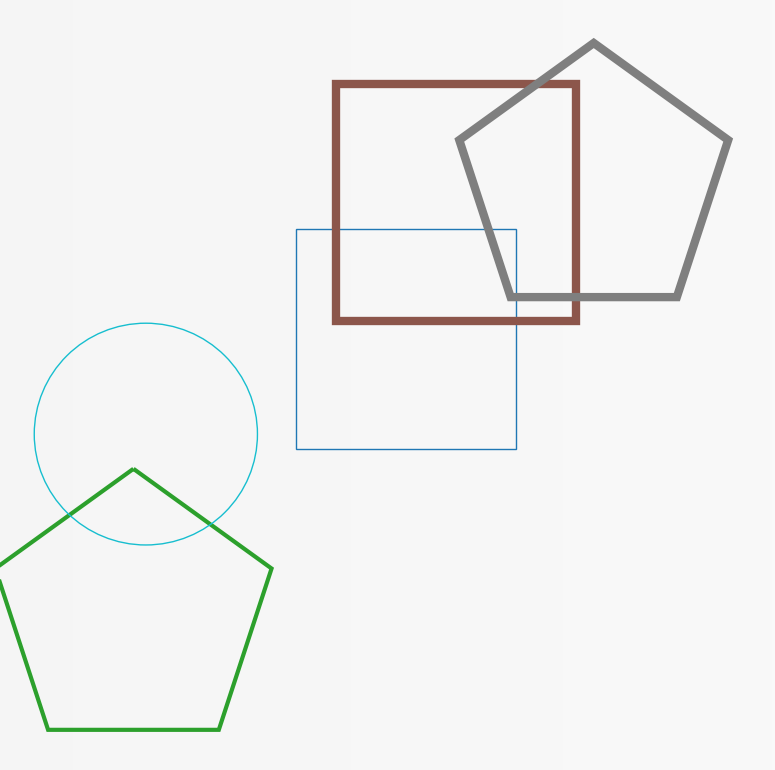[{"shape": "square", "thickness": 0.5, "radius": 0.71, "center": [0.524, 0.56]}, {"shape": "pentagon", "thickness": 1.5, "radius": 0.94, "center": [0.172, 0.204]}, {"shape": "square", "thickness": 3, "radius": 0.77, "center": [0.588, 0.737]}, {"shape": "pentagon", "thickness": 3, "radius": 0.91, "center": [0.766, 0.762]}, {"shape": "circle", "thickness": 0.5, "radius": 0.72, "center": [0.188, 0.436]}]